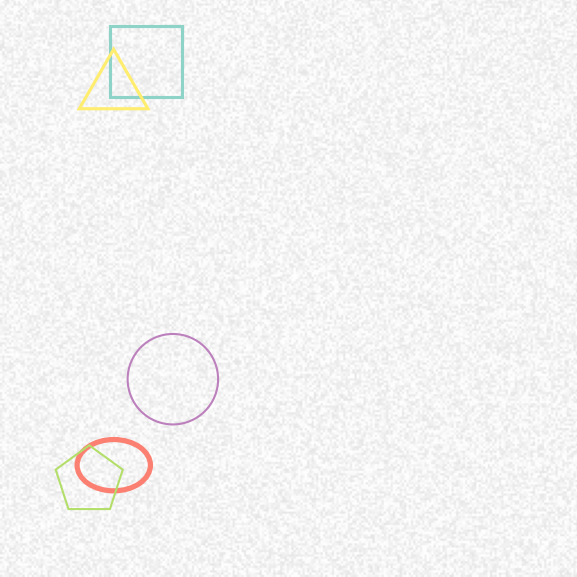[{"shape": "square", "thickness": 1.5, "radius": 0.31, "center": [0.253, 0.893]}, {"shape": "oval", "thickness": 2.5, "radius": 0.32, "center": [0.197, 0.194]}, {"shape": "pentagon", "thickness": 1, "radius": 0.31, "center": [0.154, 0.167]}, {"shape": "circle", "thickness": 1, "radius": 0.39, "center": [0.299, 0.343]}, {"shape": "triangle", "thickness": 1.5, "radius": 0.34, "center": [0.197, 0.845]}]